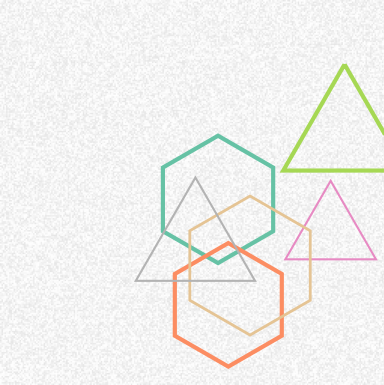[{"shape": "hexagon", "thickness": 3, "radius": 0.83, "center": [0.566, 0.482]}, {"shape": "hexagon", "thickness": 3, "radius": 0.8, "center": [0.593, 0.208]}, {"shape": "triangle", "thickness": 1.5, "radius": 0.68, "center": [0.859, 0.394]}, {"shape": "triangle", "thickness": 3, "radius": 0.92, "center": [0.895, 0.649]}, {"shape": "hexagon", "thickness": 2, "radius": 0.9, "center": [0.649, 0.31]}, {"shape": "triangle", "thickness": 1.5, "radius": 0.89, "center": [0.508, 0.36]}]